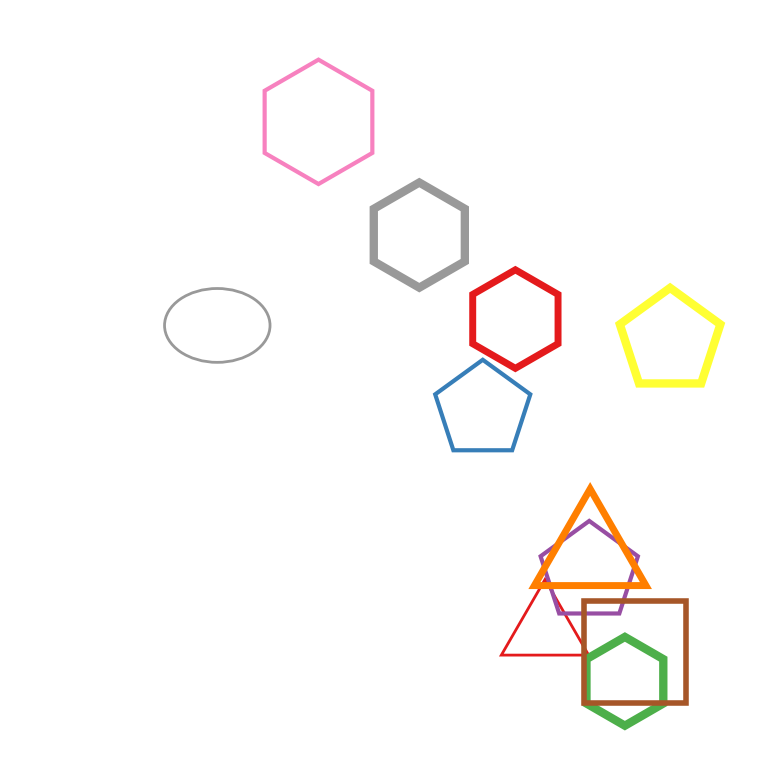[{"shape": "triangle", "thickness": 1, "radius": 0.33, "center": [0.708, 0.182]}, {"shape": "hexagon", "thickness": 2.5, "radius": 0.32, "center": [0.669, 0.586]}, {"shape": "pentagon", "thickness": 1.5, "radius": 0.32, "center": [0.627, 0.468]}, {"shape": "hexagon", "thickness": 3, "radius": 0.29, "center": [0.812, 0.115]}, {"shape": "pentagon", "thickness": 1.5, "radius": 0.33, "center": [0.765, 0.257]}, {"shape": "triangle", "thickness": 2.5, "radius": 0.42, "center": [0.766, 0.281]}, {"shape": "pentagon", "thickness": 3, "radius": 0.34, "center": [0.87, 0.558]}, {"shape": "square", "thickness": 2, "radius": 0.33, "center": [0.824, 0.153]}, {"shape": "hexagon", "thickness": 1.5, "radius": 0.4, "center": [0.414, 0.842]}, {"shape": "oval", "thickness": 1, "radius": 0.34, "center": [0.282, 0.577]}, {"shape": "hexagon", "thickness": 3, "radius": 0.34, "center": [0.545, 0.695]}]